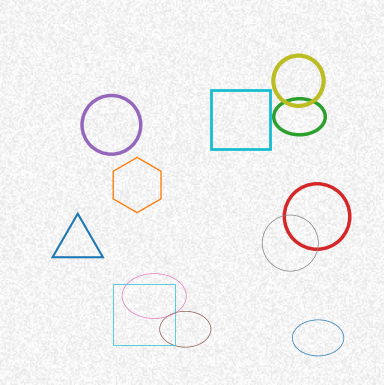[{"shape": "triangle", "thickness": 1.5, "radius": 0.38, "center": [0.202, 0.37]}, {"shape": "oval", "thickness": 0.5, "radius": 0.33, "center": [0.826, 0.122]}, {"shape": "hexagon", "thickness": 1, "radius": 0.36, "center": [0.356, 0.519]}, {"shape": "oval", "thickness": 2.5, "radius": 0.33, "center": [0.778, 0.697]}, {"shape": "circle", "thickness": 2.5, "radius": 0.43, "center": [0.824, 0.438]}, {"shape": "circle", "thickness": 2.5, "radius": 0.38, "center": [0.289, 0.676]}, {"shape": "oval", "thickness": 0.5, "radius": 0.33, "center": [0.481, 0.145]}, {"shape": "oval", "thickness": 0.5, "radius": 0.42, "center": [0.4, 0.231]}, {"shape": "circle", "thickness": 0.5, "radius": 0.36, "center": [0.754, 0.369]}, {"shape": "circle", "thickness": 3, "radius": 0.33, "center": [0.775, 0.79]}, {"shape": "square", "thickness": 0.5, "radius": 0.4, "center": [0.374, 0.183]}, {"shape": "square", "thickness": 2, "radius": 0.38, "center": [0.625, 0.689]}]